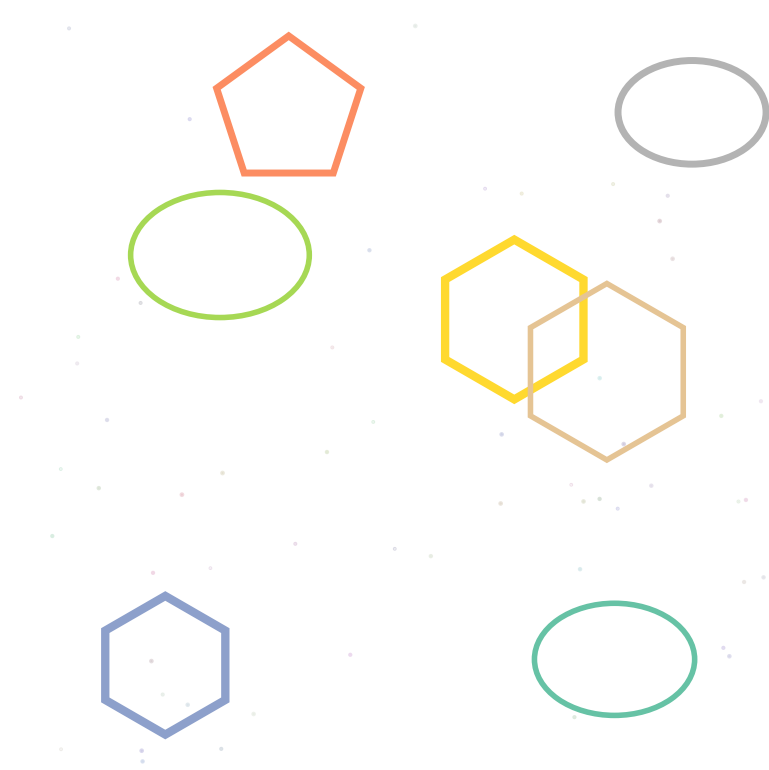[{"shape": "oval", "thickness": 2, "radius": 0.52, "center": [0.798, 0.144]}, {"shape": "pentagon", "thickness": 2.5, "radius": 0.49, "center": [0.375, 0.855]}, {"shape": "hexagon", "thickness": 3, "radius": 0.45, "center": [0.215, 0.136]}, {"shape": "oval", "thickness": 2, "radius": 0.58, "center": [0.286, 0.669]}, {"shape": "hexagon", "thickness": 3, "radius": 0.52, "center": [0.668, 0.585]}, {"shape": "hexagon", "thickness": 2, "radius": 0.57, "center": [0.788, 0.517]}, {"shape": "oval", "thickness": 2.5, "radius": 0.48, "center": [0.899, 0.854]}]